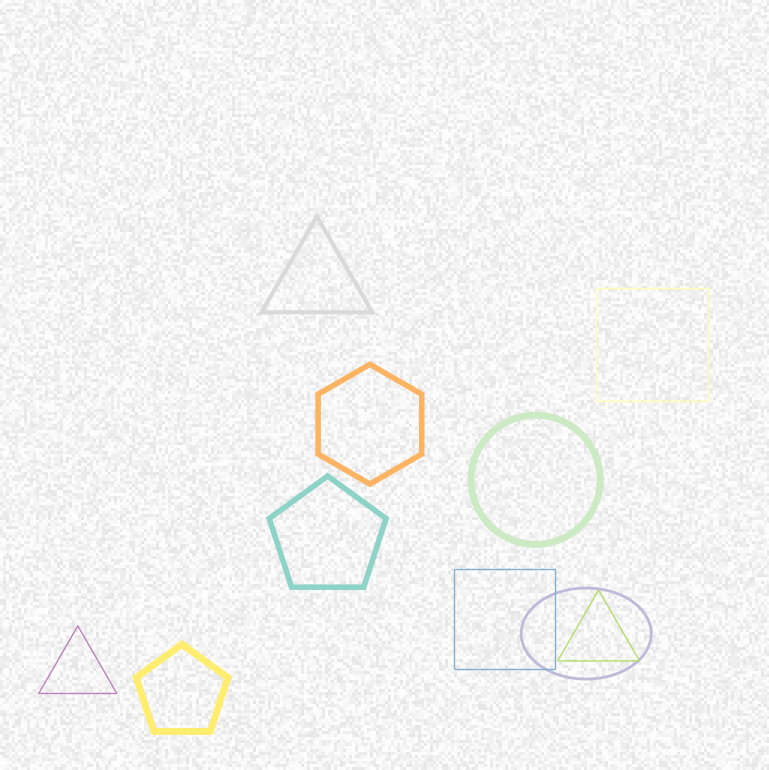[{"shape": "pentagon", "thickness": 2, "radius": 0.4, "center": [0.426, 0.302]}, {"shape": "square", "thickness": 0.5, "radius": 0.36, "center": [0.847, 0.553]}, {"shape": "oval", "thickness": 1, "radius": 0.42, "center": [0.761, 0.177]}, {"shape": "square", "thickness": 0.5, "radius": 0.33, "center": [0.655, 0.196]}, {"shape": "hexagon", "thickness": 2, "radius": 0.39, "center": [0.48, 0.449]}, {"shape": "triangle", "thickness": 0.5, "radius": 0.31, "center": [0.777, 0.172]}, {"shape": "triangle", "thickness": 1.5, "radius": 0.42, "center": [0.412, 0.636]}, {"shape": "triangle", "thickness": 0.5, "radius": 0.29, "center": [0.101, 0.129]}, {"shape": "circle", "thickness": 2.5, "radius": 0.42, "center": [0.696, 0.377]}, {"shape": "pentagon", "thickness": 2.5, "radius": 0.31, "center": [0.236, 0.101]}]